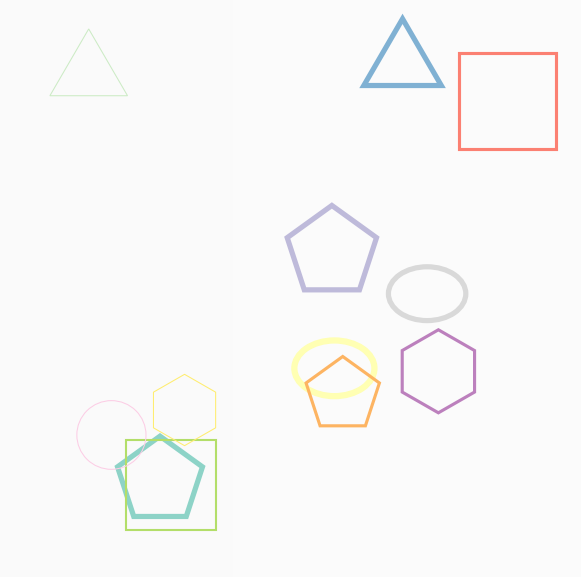[{"shape": "pentagon", "thickness": 2.5, "radius": 0.38, "center": [0.275, 0.167]}, {"shape": "oval", "thickness": 3, "radius": 0.34, "center": [0.575, 0.361]}, {"shape": "pentagon", "thickness": 2.5, "radius": 0.4, "center": [0.571, 0.563]}, {"shape": "square", "thickness": 1.5, "radius": 0.41, "center": [0.873, 0.825]}, {"shape": "triangle", "thickness": 2.5, "radius": 0.38, "center": [0.693, 0.89]}, {"shape": "pentagon", "thickness": 1.5, "radius": 0.33, "center": [0.59, 0.315]}, {"shape": "square", "thickness": 1, "radius": 0.39, "center": [0.294, 0.159]}, {"shape": "circle", "thickness": 0.5, "radius": 0.3, "center": [0.192, 0.246]}, {"shape": "oval", "thickness": 2.5, "radius": 0.33, "center": [0.735, 0.491]}, {"shape": "hexagon", "thickness": 1.5, "radius": 0.36, "center": [0.754, 0.356]}, {"shape": "triangle", "thickness": 0.5, "radius": 0.39, "center": [0.153, 0.872]}, {"shape": "hexagon", "thickness": 0.5, "radius": 0.31, "center": [0.318, 0.289]}]